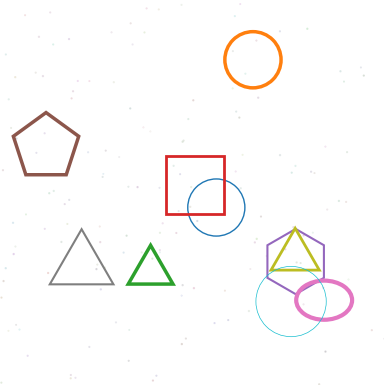[{"shape": "circle", "thickness": 1, "radius": 0.37, "center": [0.562, 0.461]}, {"shape": "circle", "thickness": 2.5, "radius": 0.36, "center": [0.657, 0.845]}, {"shape": "triangle", "thickness": 2.5, "radius": 0.34, "center": [0.391, 0.296]}, {"shape": "square", "thickness": 2, "radius": 0.38, "center": [0.507, 0.519]}, {"shape": "hexagon", "thickness": 1.5, "radius": 0.42, "center": [0.768, 0.321]}, {"shape": "pentagon", "thickness": 2.5, "radius": 0.45, "center": [0.12, 0.618]}, {"shape": "oval", "thickness": 3, "radius": 0.36, "center": [0.842, 0.22]}, {"shape": "triangle", "thickness": 1.5, "radius": 0.48, "center": [0.212, 0.309]}, {"shape": "triangle", "thickness": 2, "radius": 0.36, "center": [0.767, 0.335]}, {"shape": "circle", "thickness": 0.5, "radius": 0.46, "center": [0.756, 0.217]}]